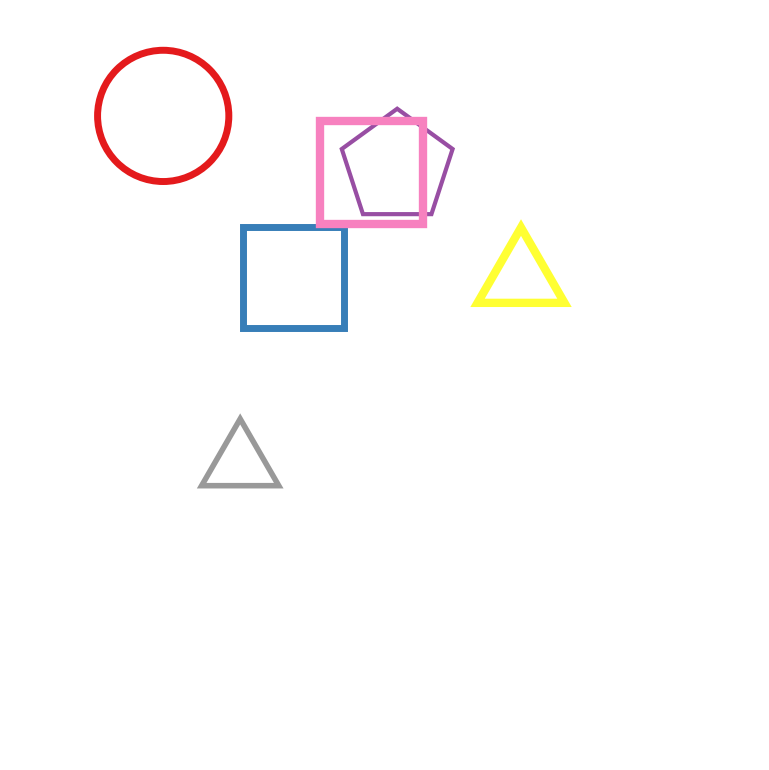[{"shape": "circle", "thickness": 2.5, "radius": 0.43, "center": [0.212, 0.849]}, {"shape": "square", "thickness": 2.5, "radius": 0.33, "center": [0.381, 0.64]}, {"shape": "pentagon", "thickness": 1.5, "radius": 0.38, "center": [0.516, 0.783]}, {"shape": "triangle", "thickness": 3, "radius": 0.33, "center": [0.677, 0.639]}, {"shape": "square", "thickness": 3, "radius": 0.33, "center": [0.483, 0.776]}, {"shape": "triangle", "thickness": 2, "radius": 0.29, "center": [0.312, 0.398]}]